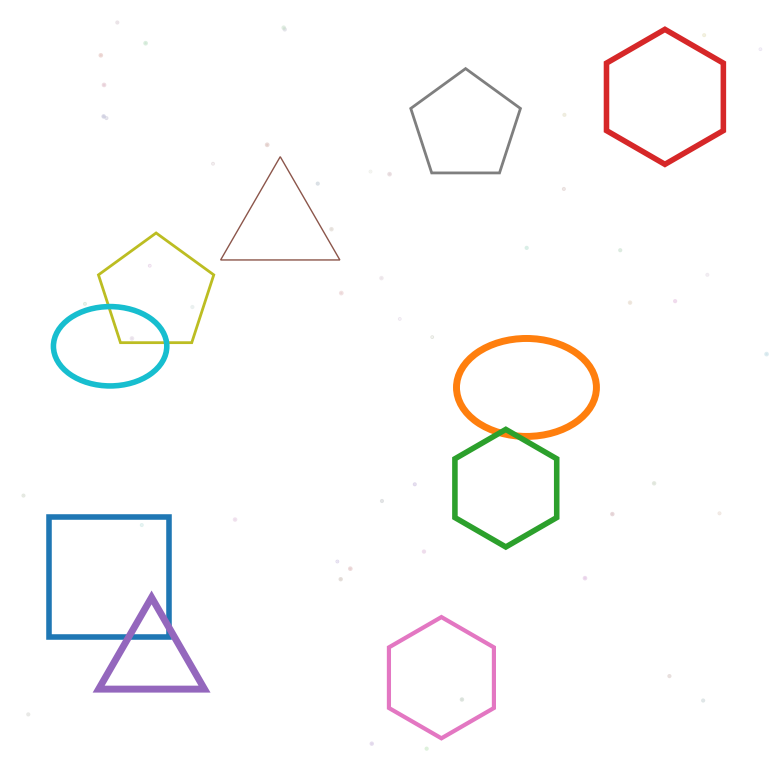[{"shape": "square", "thickness": 2, "radius": 0.39, "center": [0.141, 0.25]}, {"shape": "oval", "thickness": 2.5, "radius": 0.45, "center": [0.684, 0.497]}, {"shape": "hexagon", "thickness": 2, "radius": 0.38, "center": [0.657, 0.366]}, {"shape": "hexagon", "thickness": 2, "radius": 0.44, "center": [0.864, 0.874]}, {"shape": "triangle", "thickness": 2.5, "radius": 0.4, "center": [0.197, 0.145]}, {"shape": "triangle", "thickness": 0.5, "radius": 0.45, "center": [0.364, 0.707]}, {"shape": "hexagon", "thickness": 1.5, "radius": 0.39, "center": [0.573, 0.12]}, {"shape": "pentagon", "thickness": 1, "radius": 0.37, "center": [0.605, 0.836]}, {"shape": "pentagon", "thickness": 1, "radius": 0.39, "center": [0.203, 0.619]}, {"shape": "oval", "thickness": 2, "radius": 0.37, "center": [0.143, 0.55]}]